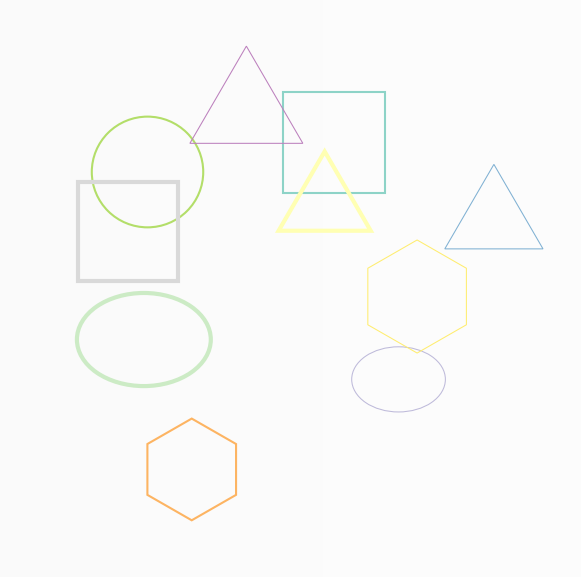[{"shape": "square", "thickness": 1, "radius": 0.44, "center": [0.574, 0.752]}, {"shape": "triangle", "thickness": 2, "radius": 0.46, "center": [0.559, 0.645]}, {"shape": "oval", "thickness": 0.5, "radius": 0.4, "center": [0.686, 0.342]}, {"shape": "triangle", "thickness": 0.5, "radius": 0.49, "center": [0.85, 0.617]}, {"shape": "hexagon", "thickness": 1, "radius": 0.44, "center": [0.33, 0.186]}, {"shape": "circle", "thickness": 1, "radius": 0.48, "center": [0.254, 0.701]}, {"shape": "square", "thickness": 2, "radius": 0.43, "center": [0.22, 0.598]}, {"shape": "triangle", "thickness": 0.5, "radius": 0.56, "center": [0.424, 0.807]}, {"shape": "oval", "thickness": 2, "radius": 0.58, "center": [0.247, 0.411]}, {"shape": "hexagon", "thickness": 0.5, "radius": 0.49, "center": [0.718, 0.486]}]